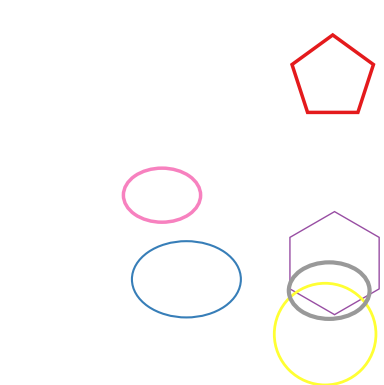[{"shape": "pentagon", "thickness": 2.5, "radius": 0.56, "center": [0.864, 0.798]}, {"shape": "oval", "thickness": 1.5, "radius": 0.71, "center": [0.484, 0.275]}, {"shape": "hexagon", "thickness": 1, "radius": 0.67, "center": [0.869, 0.317]}, {"shape": "circle", "thickness": 2, "radius": 0.66, "center": [0.844, 0.132]}, {"shape": "oval", "thickness": 2.5, "radius": 0.5, "center": [0.421, 0.493]}, {"shape": "oval", "thickness": 3, "radius": 0.52, "center": [0.855, 0.245]}]